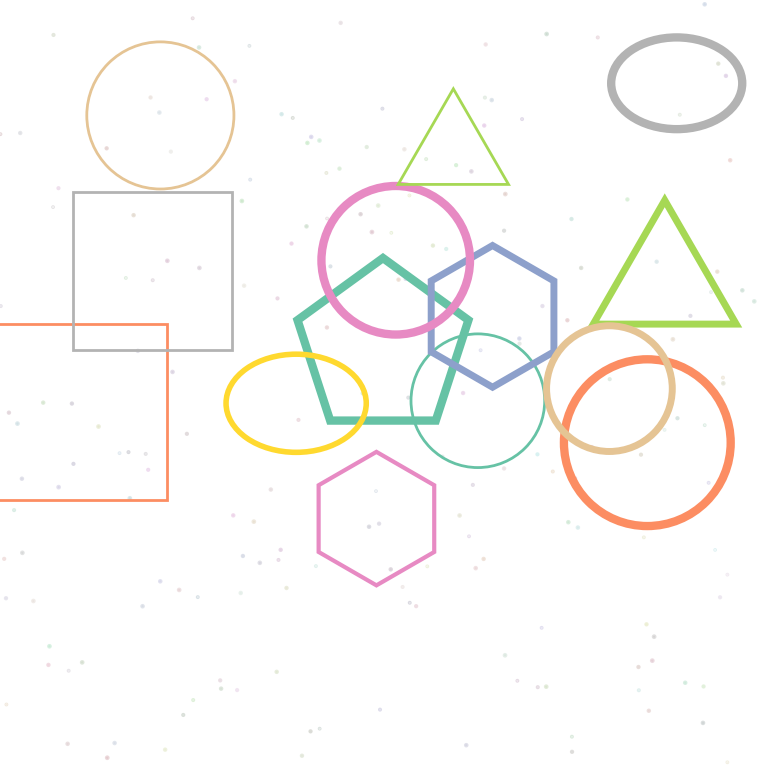[{"shape": "circle", "thickness": 1, "radius": 0.43, "center": [0.621, 0.48]}, {"shape": "pentagon", "thickness": 3, "radius": 0.58, "center": [0.497, 0.548]}, {"shape": "circle", "thickness": 3, "radius": 0.54, "center": [0.841, 0.425]}, {"shape": "square", "thickness": 1, "radius": 0.57, "center": [0.104, 0.465]}, {"shape": "hexagon", "thickness": 2.5, "radius": 0.46, "center": [0.64, 0.589]}, {"shape": "circle", "thickness": 3, "radius": 0.48, "center": [0.514, 0.662]}, {"shape": "hexagon", "thickness": 1.5, "radius": 0.43, "center": [0.489, 0.326]}, {"shape": "triangle", "thickness": 2.5, "radius": 0.54, "center": [0.863, 0.633]}, {"shape": "triangle", "thickness": 1, "radius": 0.41, "center": [0.589, 0.802]}, {"shape": "oval", "thickness": 2, "radius": 0.46, "center": [0.385, 0.476]}, {"shape": "circle", "thickness": 2.5, "radius": 0.41, "center": [0.791, 0.495]}, {"shape": "circle", "thickness": 1, "radius": 0.48, "center": [0.208, 0.85]}, {"shape": "square", "thickness": 1, "radius": 0.52, "center": [0.198, 0.648]}, {"shape": "oval", "thickness": 3, "radius": 0.43, "center": [0.879, 0.892]}]